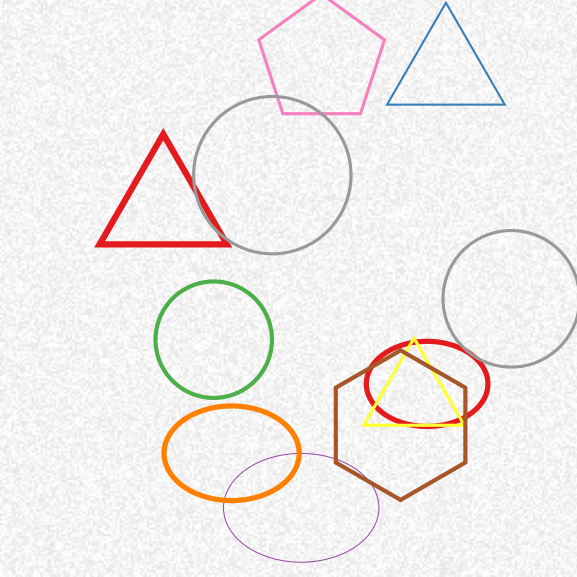[{"shape": "oval", "thickness": 2.5, "radius": 0.53, "center": [0.74, 0.334]}, {"shape": "triangle", "thickness": 3, "radius": 0.64, "center": [0.283, 0.64]}, {"shape": "triangle", "thickness": 1, "radius": 0.59, "center": [0.772, 0.877]}, {"shape": "circle", "thickness": 2, "radius": 0.5, "center": [0.37, 0.411]}, {"shape": "oval", "thickness": 0.5, "radius": 0.67, "center": [0.522, 0.12]}, {"shape": "oval", "thickness": 2.5, "radius": 0.59, "center": [0.401, 0.214]}, {"shape": "triangle", "thickness": 1.5, "radius": 0.5, "center": [0.717, 0.313]}, {"shape": "hexagon", "thickness": 2, "radius": 0.65, "center": [0.694, 0.263]}, {"shape": "pentagon", "thickness": 1.5, "radius": 0.57, "center": [0.557, 0.895]}, {"shape": "circle", "thickness": 1.5, "radius": 0.68, "center": [0.472, 0.696]}, {"shape": "circle", "thickness": 1.5, "radius": 0.59, "center": [0.885, 0.482]}]